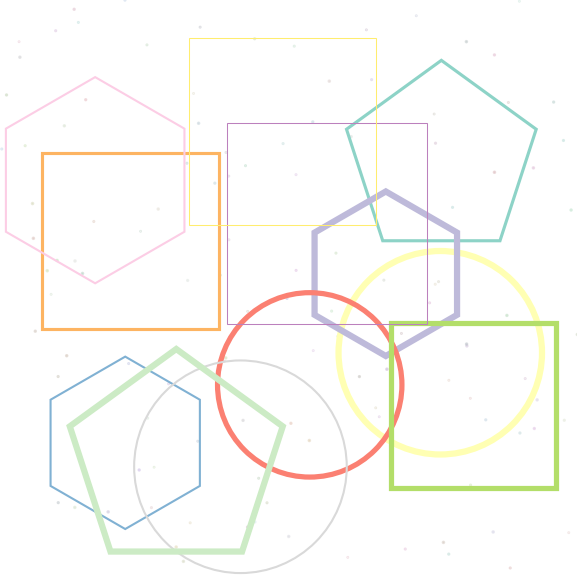[{"shape": "pentagon", "thickness": 1.5, "radius": 0.86, "center": [0.764, 0.722]}, {"shape": "circle", "thickness": 3, "radius": 0.88, "center": [0.762, 0.388]}, {"shape": "hexagon", "thickness": 3, "radius": 0.71, "center": [0.668, 0.525]}, {"shape": "circle", "thickness": 2.5, "radius": 0.8, "center": [0.536, 0.333]}, {"shape": "hexagon", "thickness": 1, "radius": 0.75, "center": [0.217, 0.232]}, {"shape": "square", "thickness": 1.5, "radius": 0.76, "center": [0.226, 0.581]}, {"shape": "square", "thickness": 2.5, "radius": 0.71, "center": [0.82, 0.296]}, {"shape": "hexagon", "thickness": 1, "radius": 0.89, "center": [0.165, 0.687]}, {"shape": "circle", "thickness": 1, "radius": 0.92, "center": [0.416, 0.191]}, {"shape": "square", "thickness": 0.5, "radius": 0.87, "center": [0.566, 0.613]}, {"shape": "pentagon", "thickness": 3, "radius": 0.97, "center": [0.305, 0.201]}, {"shape": "square", "thickness": 0.5, "radius": 0.81, "center": [0.49, 0.772]}]